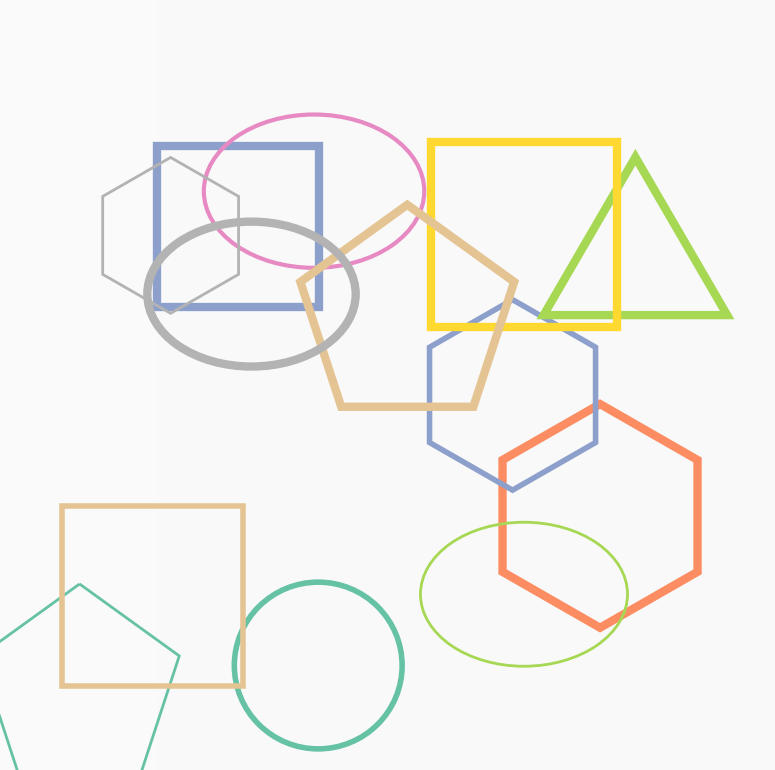[{"shape": "pentagon", "thickness": 1, "radius": 0.68, "center": [0.103, 0.106]}, {"shape": "circle", "thickness": 2, "radius": 0.54, "center": [0.411, 0.136]}, {"shape": "hexagon", "thickness": 3, "radius": 0.73, "center": [0.774, 0.33]}, {"shape": "hexagon", "thickness": 2, "radius": 0.62, "center": [0.661, 0.487]}, {"shape": "square", "thickness": 3, "radius": 0.52, "center": [0.307, 0.706]}, {"shape": "oval", "thickness": 1.5, "radius": 0.71, "center": [0.405, 0.752]}, {"shape": "triangle", "thickness": 3, "radius": 0.68, "center": [0.82, 0.659]}, {"shape": "oval", "thickness": 1, "radius": 0.67, "center": [0.676, 0.228]}, {"shape": "square", "thickness": 3, "radius": 0.6, "center": [0.677, 0.695]}, {"shape": "square", "thickness": 2, "radius": 0.59, "center": [0.197, 0.226]}, {"shape": "pentagon", "thickness": 3, "radius": 0.73, "center": [0.526, 0.589]}, {"shape": "oval", "thickness": 3, "radius": 0.67, "center": [0.325, 0.618]}, {"shape": "hexagon", "thickness": 1, "radius": 0.51, "center": [0.22, 0.694]}]